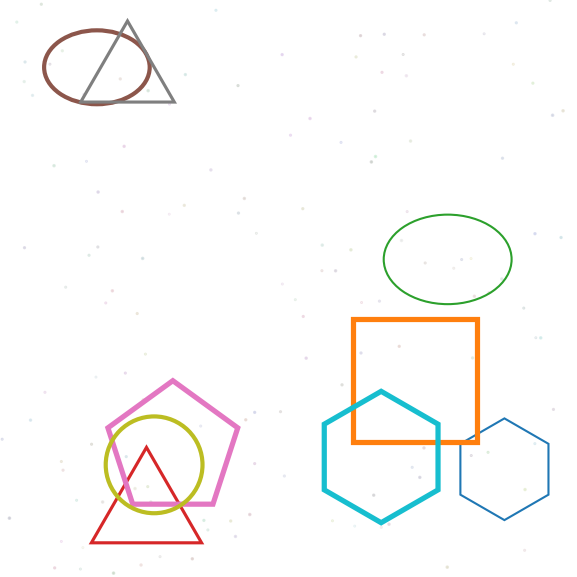[{"shape": "hexagon", "thickness": 1, "radius": 0.44, "center": [0.873, 0.187]}, {"shape": "square", "thickness": 2.5, "radius": 0.54, "center": [0.719, 0.34]}, {"shape": "oval", "thickness": 1, "radius": 0.55, "center": [0.775, 0.55]}, {"shape": "triangle", "thickness": 1.5, "radius": 0.55, "center": [0.254, 0.114]}, {"shape": "oval", "thickness": 2, "radius": 0.46, "center": [0.168, 0.883]}, {"shape": "pentagon", "thickness": 2.5, "radius": 0.59, "center": [0.299, 0.222]}, {"shape": "triangle", "thickness": 1.5, "radius": 0.47, "center": [0.221, 0.869]}, {"shape": "circle", "thickness": 2, "radius": 0.42, "center": [0.267, 0.194]}, {"shape": "hexagon", "thickness": 2.5, "radius": 0.57, "center": [0.66, 0.208]}]